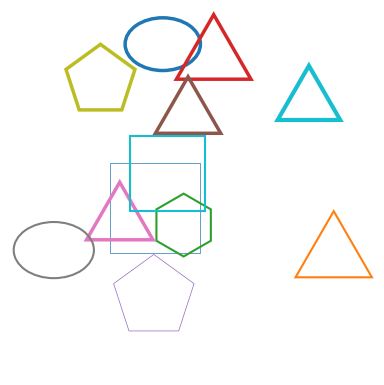[{"shape": "square", "thickness": 0.5, "radius": 0.58, "center": [0.403, 0.459]}, {"shape": "oval", "thickness": 2.5, "radius": 0.49, "center": [0.423, 0.885]}, {"shape": "triangle", "thickness": 1.5, "radius": 0.57, "center": [0.867, 0.337]}, {"shape": "hexagon", "thickness": 1.5, "radius": 0.41, "center": [0.477, 0.415]}, {"shape": "triangle", "thickness": 2.5, "radius": 0.56, "center": [0.555, 0.85]}, {"shape": "pentagon", "thickness": 0.5, "radius": 0.55, "center": [0.4, 0.229]}, {"shape": "triangle", "thickness": 2.5, "radius": 0.49, "center": [0.488, 0.703]}, {"shape": "triangle", "thickness": 2.5, "radius": 0.5, "center": [0.311, 0.427]}, {"shape": "oval", "thickness": 1.5, "radius": 0.52, "center": [0.14, 0.35]}, {"shape": "pentagon", "thickness": 2.5, "radius": 0.47, "center": [0.261, 0.791]}, {"shape": "triangle", "thickness": 3, "radius": 0.47, "center": [0.802, 0.735]}, {"shape": "square", "thickness": 1.5, "radius": 0.49, "center": [0.435, 0.549]}]